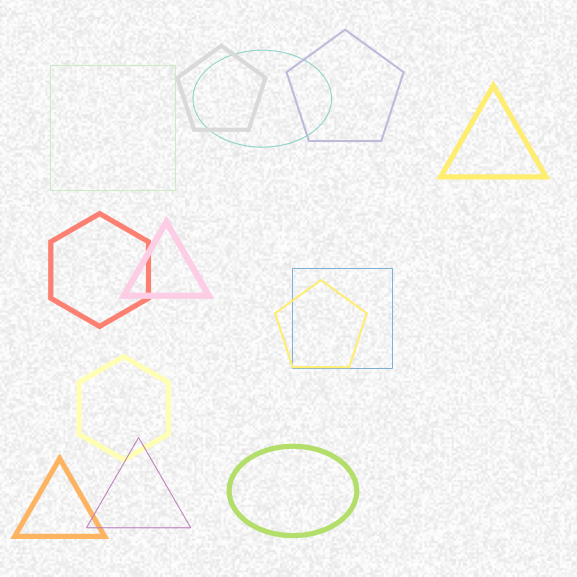[{"shape": "oval", "thickness": 0.5, "radius": 0.6, "center": [0.454, 0.828]}, {"shape": "hexagon", "thickness": 2.5, "radius": 0.45, "center": [0.214, 0.292]}, {"shape": "pentagon", "thickness": 1, "radius": 0.53, "center": [0.598, 0.841]}, {"shape": "hexagon", "thickness": 2.5, "radius": 0.49, "center": [0.173, 0.532]}, {"shape": "square", "thickness": 0.5, "radius": 0.43, "center": [0.593, 0.448]}, {"shape": "triangle", "thickness": 2.5, "radius": 0.45, "center": [0.103, 0.115]}, {"shape": "oval", "thickness": 2.5, "radius": 0.55, "center": [0.507, 0.149]}, {"shape": "triangle", "thickness": 3, "radius": 0.43, "center": [0.288, 0.53]}, {"shape": "pentagon", "thickness": 2, "radius": 0.4, "center": [0.383, 0.84]}, {"shape": "triangle", "thickness": 0.5, "radius": 0.52, "center": [0.24, 0.137]}, {"shape": "square", "thickness": 0.5, "radius": 0.54, "center": [0.195, 0.778]}, {"shape": "triangle", "thickness": 2.5, "radius": 0.53, "center": [0.854, 0.746]}, {"shape": "pentagon", "thickness": 1, "radius": 0.42, "center": [0.556, 0.431]}]